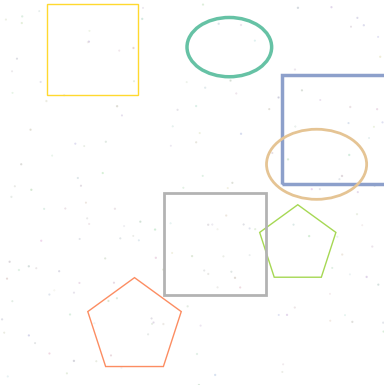[{"shape": "oval", "thickness": 2.5, "radius": 0.55, "center": [0.596, 0.878]}, {"shape": "pentagon", "thickness": 1, "radius": 0.64, "center": [0.349, 0.151]}, {"shape": "square", "thickness": 2.5, "radius": 0.71, "center": [0.872, 0.664]}, {"shape": "pentagon", "thickness": 1, "radius": 0.52, "center": [0.773, 0.364]}, {"shape": "square", "thickness": 1, "radius": 0.59, "center": [0.239, 0.871]}, {"shape": "oval", "thickness": 2, "radius": 0.65, "center": [0.822, 0.573]}, {"shape": "square", "thickness": 2, "radius": 0.66, "center": [0.559, 0.366]}]